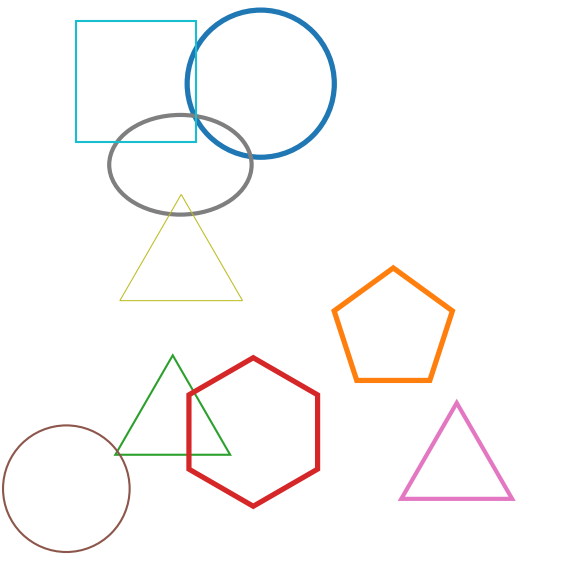[{"shape": "circle", "thickness": 2.5, "radius": 0.64, "center": [0.452, 0.854]}, {"shape": "pentagon", "thickness": 2.5, "radius": 0.54, "center": [0.681, 0.427]}, {"shape": "triangle", "thickness": 1, "radius": 0.57, "center": [0.299, 0.269]}, {"shape": "hexagon", "thickness": 2.5, "radius": 0.64, "center": [0.439, 0.251]}, {"shape": "circle", "thickness": 1, "radius": 0.55, "center": [0.115, 0.153]}, {"shape": "triangle", "thickness": 2, "radius": 0.55, "center": [0.791, 0.191]}, {"shape": "oval", "thickness": 2, "radius": 0.62, "center": [0.312, 0.714]}, {"shape": "triangle", "thickness": 0.5, "radius": 0.61, "center": [0.314, 0.54]}, {"shape": "square", "thickness": 1, "radius": 0.52, "center": [0.235, 0.858]}]